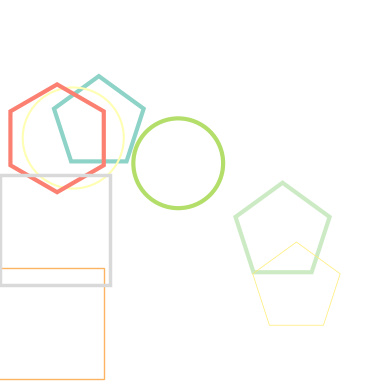[{"shape": "pentagon", "thickness": 3, "radius": 0.61, "center": [0.257, 0.68]}, {"shape": "circle", "thickness": 1.5, "radius": 0.66, "center": [0.19, 0.642]}, {"shape": "hexagon", "thickness": 3, "radius": 0.7, "center": [0.148, 0.641]}, {"shape": "square", "thickness": 1, "radius": 0.72, "center": [0.126, 0.159]}, {"shape": "circle", "thickness": 3, "radius": 0.58, "center": [0.463, 0.576]}, {"shape": "square", "thickness": 2.5, "radius": 0.71, "center": [0.142, 0.403]}, {"shape": "pentagon", "thickness": 3, "radius": 0.64, "center": [0.734, 0.397]}, {"shape": "pentagon", "thickness": 0.5, "radius": 0.6, "center": [0.77, 0.252]}]